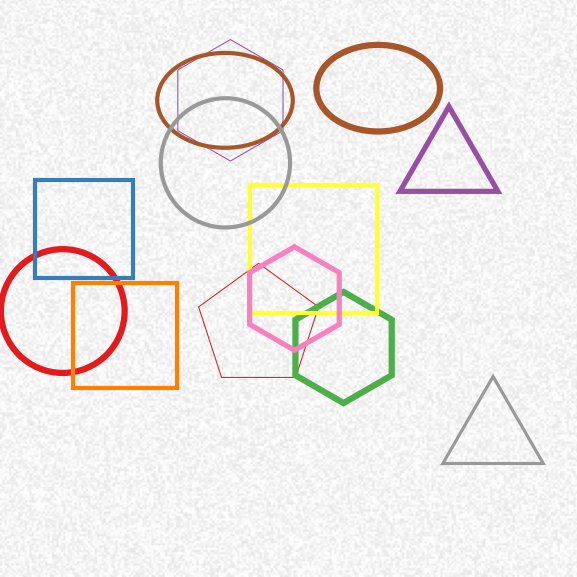[{"shape": "circle", "thickness": 3, "radius": 0.54, "center": [0.109, 0.46]}, {"shape": "pentagon", "thickness": 0.5, "radius": 0.55, "center": [0.448, 0.434]}, {"shape": "square", "thickness": 2, "radius": 0.42, "center": [0.146, 0.603]}, {"shape": "hexagon", "thickness": 3, "radius": 0.48, "center": [0.595, 0.397]}, {"shape": "hexagon", "thickness": 0.5, "radius": 0.53, "center": [0.399, 0.825]}, {"shape": "triangle", "thickness": 2.5, "radius": 0.49, "center": [0.777, 0.717]}, {"shape": "square", "thickness": 2, "radius": 0.45, "center": [0.216, 0.418]}, {"shape": "square", "thickness": 2, "radius": 0.55, "center": [0.542, 0.568]}, {"shape": "oval", "thickness": 3, "radius": 0.54, "center": [0.655, 0.846]}, {"shape": "oval", "thickness": 2, "radius": 0.59, "center": [0.39, 0.825]}, {"shape": "hexagon", "thickness": 2.5, "radius": 0.45, "center": [0.51, 0.482]}, {"shape": "triangle", "thickness": 1.5, "radius": 0.5, "center": [0.854, 0.247]}, {"shape": "circle", "thickness": 2, "radius": 0.56, "center": [0.39, 0.717]}]